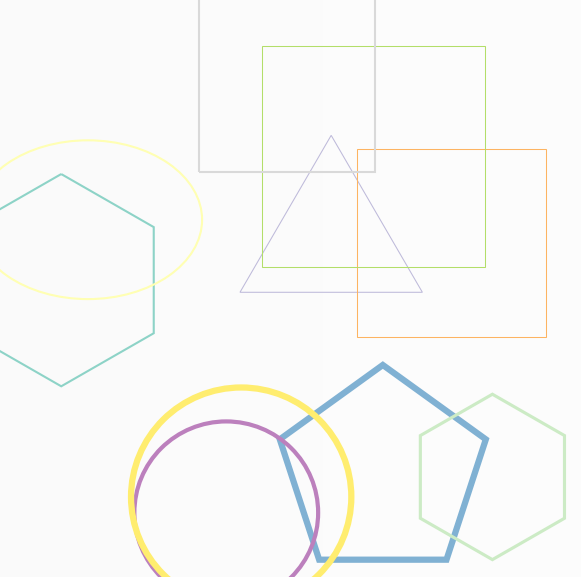[{"shape": "hexagon", "thickness": 1, "radius": 0.92, "center": [0.105, 0.514]}, {"shape": "oval", "thickness": 1, "radius": 0.98, "center": [0.151, 0.619]}, {"shape": "triangle", "thickness": 0.5, "radius": 0.91, "center": [0.57, 0.584]}, {"shape": "pentagon", "thickness": 3, "radius": 0.93, "center": [0.659, 0.181]}, {"shape": "square", "thickness": 0.5, "radius": 0.81, "center": [0.776, 0.579]}, {"shape": "square", "thickness": 0.5, "radius": 0.96, "center": [0.642, 0.729]}, {"shape": "square", "thickness": 1, "radius": 0.76, "center": [0.494, 0.852]}, {"shape": "circle", "thickness": 2, "radius": 0.79, "center": [0.389, 0.111]}, {"shape": "hexagon", "thickness": 1.5, "radius": 0.72, "center": [0.847, 0.173]}, {"shape": "circle", "thickness": 3, "radius": 0.95, "center": [0.415, 0.139]}]